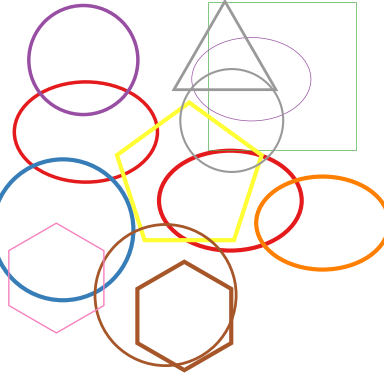[{"shape": "oval", "thickness": 3, "radius": 0.93, "center": [0.598, 0.479]}, {"shape": "oval", "thickness": 2.5, "radius": 0.93, "center": [0.223, 0.657]}, {"shape": "circle", "thickness": 3, "radius": 0.92, "center": [0.163, 0.403]}, {"shape": "square", "thickness": 0.5, "radius": 0.96, "center": [0.732, 0.803]}, {"shape": "circle", "thickness": 2.5, "radius": 0.71, "center": [0.216, 0.844]}, {"shape": "oval", "thickness": 0.5, "radius": 0.77, "center": [0.653, 0.794]}, {"shape": "oval", "thickness": 3, "radius": 0.86, "center": [0.838, 0.421]}, {"shape": "pentagon", "thickness": 3, "radius": 0.99, "center": [0.492, 0.536]}, {"shape": "circle", "thickness": 2, "radius": 0.92, "center": [0.43, 0.234]}, {"shape": "hexagon", "thickness": 3, "radius": 0.7, "center": [0.479, 0.179]}, {"shape": "hexagon", "thickness": 1, "radius": 0.71, "center": [0.146, 0.278]}, {"shape": "triangle", "thickness": 2, "radius": 0.77, "center": [0.584, 0.844]}, {"shape": "circle", "thickness": 1.5, "radius": 0.67, "center": [0.602, 0.687]}]